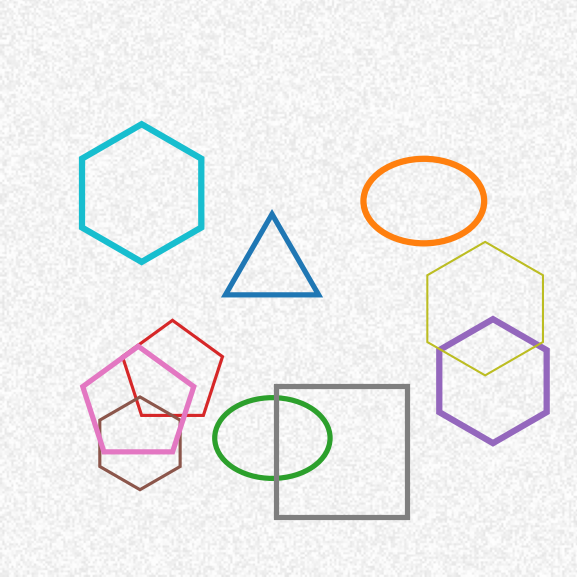[{"shape": "triangle", "thickness": 2.5, "radius": 0.47, "center": [0.471, 0.535]}, {"shape": "oval", "thickness": 3, "radius": 0.52, "center": [0.734, 0.651]}, {"shape": "oval", "thickness": 2.5, "radius": 0.5, "center": [0.472, 0.241]}, {"shape": "pentagon", "thickness": 1.5, "radius": 0.46, "center": [0.299, 0.353]}, {"shape": "hexagon", "thickness": 3, "radius": 0.54, "center": [0.854, 0.339]}, {"shape": "hexagon", "thickness": 1.5, "radius": 0.4, "center": [0.242, 0.231]}, {"shape": "pentagon", "thickness": 2.5, "radius": 0.51, "center": [0.239, 0.298]}, {"shape": "square", "thickness": 2.5, "radius": 0.57, "center": [0.591, 0.217]}, {"shape": "hexagon", "thickness": 1, "radius": 0.58, "center": [0.84, 0.465]}, {"shape": "hexagon", "thickness": 3, "radius": 0.6, "center": [0.245, 0.665]}]